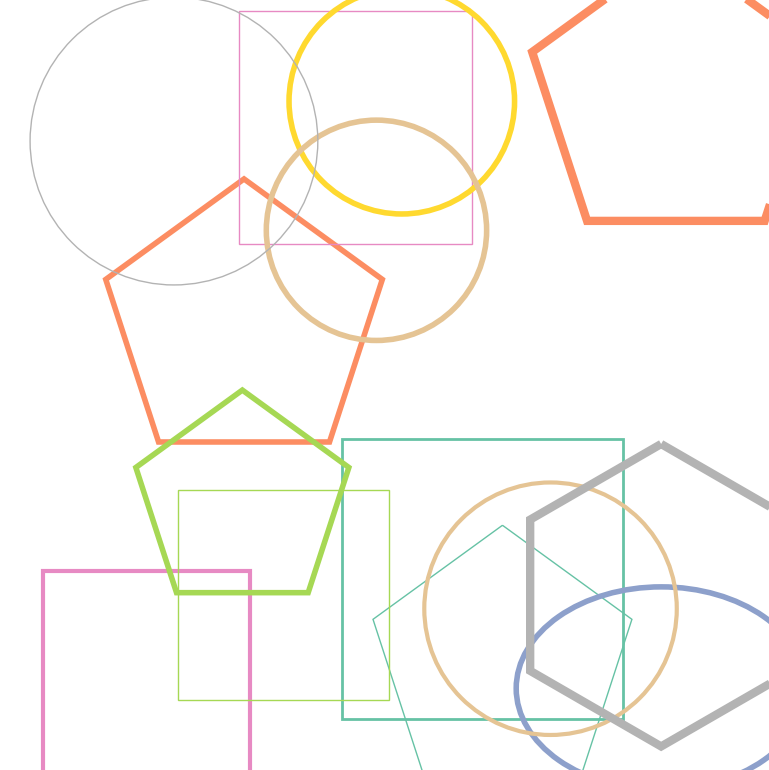[{"shape": "square", "thickness": 1, "radius": 0.91, "center": [0.626, 0.248]}, {"shape": "pentagon", "thickness": 0.5, "radius": 0.88, "center": [0.653, 0.141]}, {"shape": "pentagon", "thickness": 3, "radius": 0.98, "center": [0.878, 0.872]}, {"shape": "pentagon", "thickness": 2, "radius": 0.94, "center": [0.317, 0.579]}, {"shape": "oval", "thickness": 2, "radius": 0.94, "center": [0.859, 0.106]}, {"shape": "square", "thickness": 1.5, "radius": 0.67, "center": [0.191, 0.125]}, {"shape": "square", "thickness": 0.5, "radius": 0.75, "center": [0.462, 0.834]}, {"shape": "pentagon", "thickness": 2, "radius": 0.73, "center": [0.315, 0.348]}, {"shape": "square", "thickness": 0.5, "radius": 0.68, "center": [0.368, 0.227]}, {"shape": "circle", "thickness": 2, "radius": 0.73, "center": [0.522, 0.869]}, {"shape": "circle", "thickness": 2, "radius": 0.72, "center": [0.489, 0.701]}, {"shape": "circle", "thickness": 1.5, "radius": 0.82, "center": [0.715, 0.209]}, {"shape": "hexagon", "thickness": 3, "radius": 0.98, "center": [0.859, 0.227]}, {"shape": "circle", "thickness": 0.5, "radius": 0.93, "center": [0.226, 0.817]}]